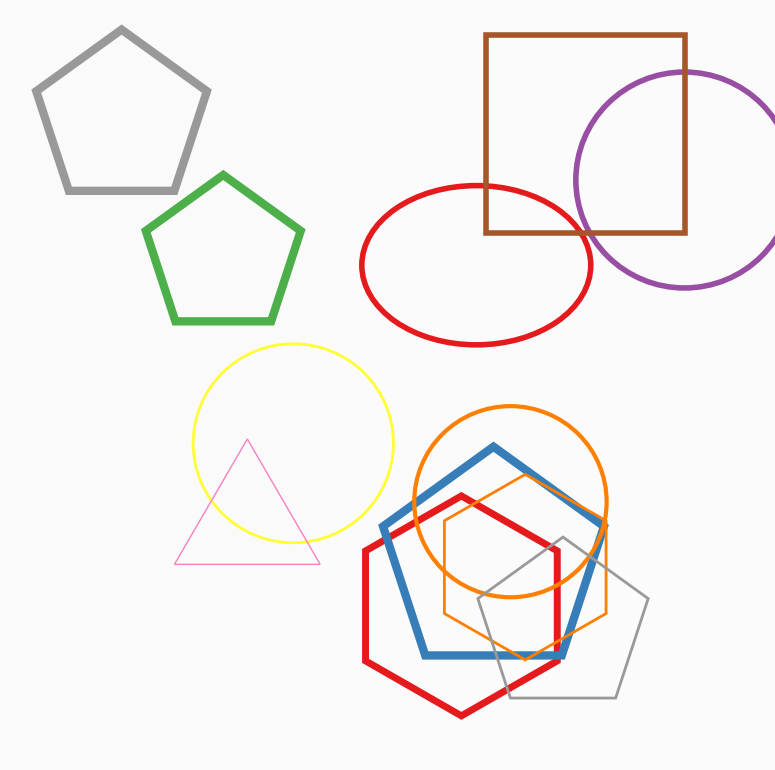[{"shape": "oval", "thickness": 2, "radius": 0.74, "center": [0.615, 0.656]}, {"shape": "hexagon", "thickness": 2.5, "radius": 0.71, "center": [0.595, 0.213]}, {"shape": "pentagon", "thickness": 3, "radius": 0.75, "center": [0.637, 0.27]}, {"shape": "pentagon", "thickness": 3, "radius": 0.53, "center": [0.288, 0.668]}, {"shape": "circle", "thickness": 2, "radius": 0.7, "center": [0.883, 0.766]}, {"shape": "circle", "thickness": 1.5, "radius": 0.62, "center": [0.659, 0.348]}, {"shape": "hexagon", "thickness": 1, "radius": 0.6, "center": [0.678, 0.263]}, {"shape": "circle", "thickness": 1, "radius": 0.65, "center": [0.378, 0.424]}, {"shape": "square", "thickness": 2, "radius": 0.64, "center": [0.756, 0.826]}, {"shape": "triangle", "thickness": 0.5, "radius": 0.54, "center": [0.319, 0.321]}, {"shape": "pentagon", "thickness": 3, "radius": 0.58, "center": [0.157, 0.846]}, {"shape": "pentagon", "thickness": 1, "radius": 0.58, "center": [0.726, 0.187]}]